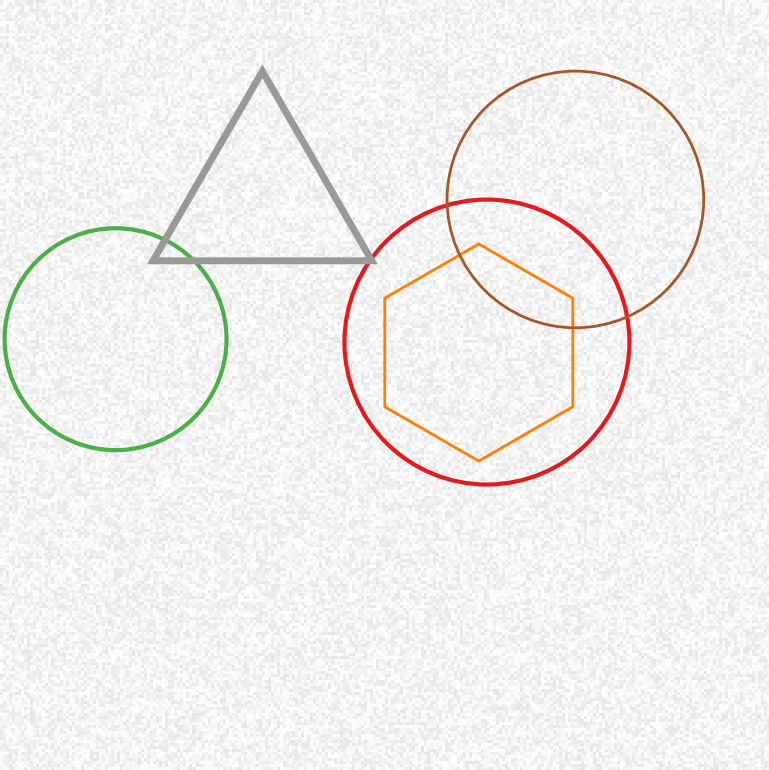[{"shape": "circle", "thickness": 1.5, "radius": 0.93, "center": [0.632, 0.556]}, {"shape": "circle", "thickness": 1.5, "radius": 0.72, "center": [0.15, 0.559]}, {"shape": "hexagon", "thickness": 1, "radius": 0.7, "center": [0.622, 0.542]}, {"shape": "circle", "thickness": 1, "radius": 0.83, "center": [0.747, 0.741]}, {"shape": "triangle", "thickness": 2.5, "radius": 0.82, "center": [0.341, 0.743]}]